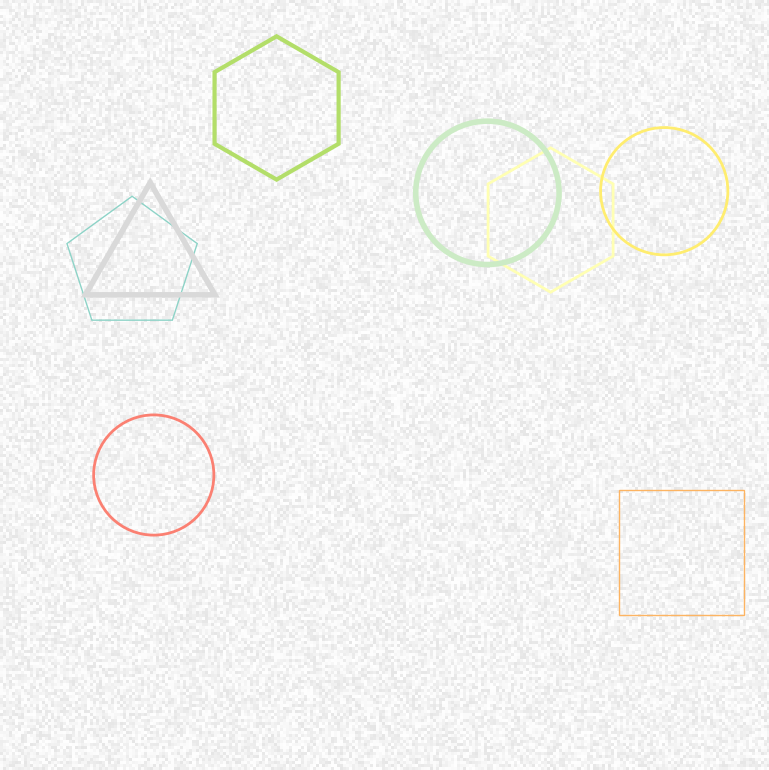[{"shape": "pentagon", "thickness": 0.5, "radius": 0.44, "center": [0.172, 0.656]}, {"shape": "hexagon", "thickness": 1, "radius": 0.47, "center": [0.715, 0.714]}, {"shape": "circle", "thickness": 1, "radius": 0.39, "center": [0.2, 0.383]}, {"shape": "square", "thickness": 0.5, "radius": 0.41, "center": [0.886, 0.283]}, {"shape": "hexagon", "thickness": 1.5, "radius": 0.47, "center": [0.359, 0.86]}, {"shape": "triangle", "thickness": 2, "radius": 0.49, "center": [0.195, 0.666]}, {"shape": "circle", "thickness": 2, "radius": 0.47, "center": [0.633, 0.75]}, {"shape": "circle", "thickness": 1, "radius": 0.41, "center": [0.863, 0.752]}]